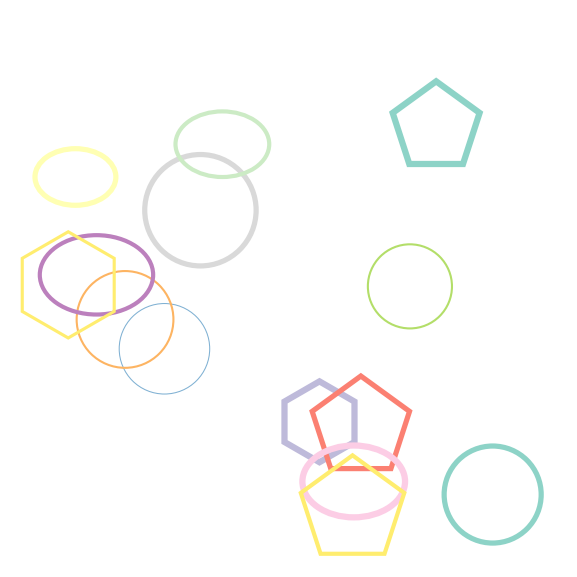[{"shape": "circle", "thickness": 2.5, "radius": 0.42, "center": [0.853, 0.143]}, {"shape": "pentagon", "thickness": 3, "radius": 0.4, "center": [0.755, 0.779]}, {"shape": "oval", "thickness": 2.5, "radius": 0.35, "center": [0.131, 0.693]}, {"shape": "hexagon", "thickness": 3, "radius": 0.35, "center": [0.553, 0.269]}, {"shape": "pentagon", "thickness": 2.5, "radius": 0.44, "center": [0.625, 0.259]}, {"shape": "circle", "thickness": 0.5, "radius": 0.39, "center": [0.285, 0.395]}, {"shape": "circle", "thickness": 1, "radius": 0.42, "center": [0.217, 0.446]}, {"shape": "circle", "thickness": 1, "radius": 0.36, "center": [0.71, 0.503]}, {"shape": "oval", "thickness": 3, "radius": 0.44, "center": [0.613, 0.165]}, {"shape": "circle", "thickness": 2.5, "radius": 0.48, "center": [0.347, 0.635]}, {"shape": "oval", "thickness": 2, "radius": 0.49, "center": [0.167, 0.523]}, {"shape": "oval", "thickness": 2, "radius": 0.41, "center": [0.385, 0.749]}, {"shape": "hexagon", "thickness": 1.5, "radius": 0.46, "center": [0.118, 0.506]}, {"shape": "pentagon", "thickness": 2, "radius": 0.47, "center": [0.61, 0.116]}]